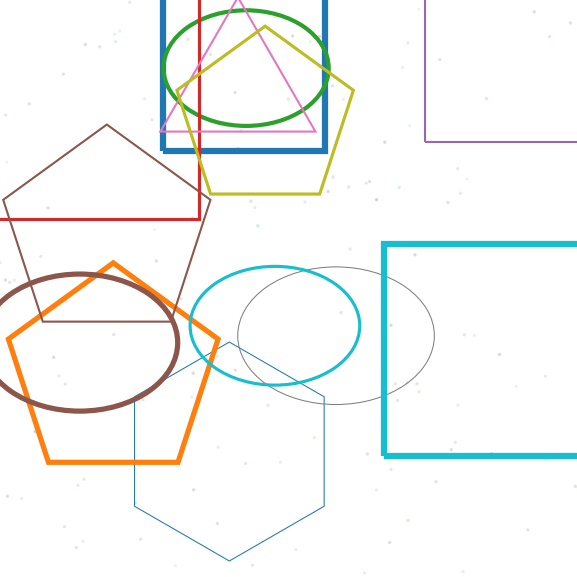[{"shape": "hexagon", "thickness": 0.5, "radius": 0.95, "center": [0.397, 0.217]}, {"shape": "square", "thickness": 3, "radius": 0.7, "center": [0.423, 0.878]}, {"shape": "pentagon", "thickness": 2.5, "radius": 0.95, "center": [0.196, 0.353]}, {"shape": "oval", "thickness": 2, "radius": 0.71, "center": [0.426, 0.881]}, {"shape": "square", "thickness": 1.5, "radius": 0.99, "center": [0.148, 0.818]}, {"shape": "square", "thickness": 1, "radius": 0.72, "center": [0.88, 0.898]}, {"shape": "pentagon", "thickness": 1, "radius": 0.94, "center": [0.185, 0.595]}, {"shape": "oval", "thickness": 2.5, "radius": 0.85, "center": [0.138, 0.406]}, {"shape": "triangle", "thickness": 1, "radius": 0.78, "center": [0.412, 0.849]}, {"shape": "oval", "thickness": 0.5, "radius": 0.85, "center": [0.582, 0.418]}, {"shape": "pentagon", "thickness": 1.5, "radius": 0.8, "center": [0.459, 0.793]}, {"shape": "square", "thickness": 3, "radius": 0.92, "center": [0.848, 0.393]}, {"shape": "oval", "thickness": 1.5, "radius": 0.73, "center": [0.476, 0.435]}]